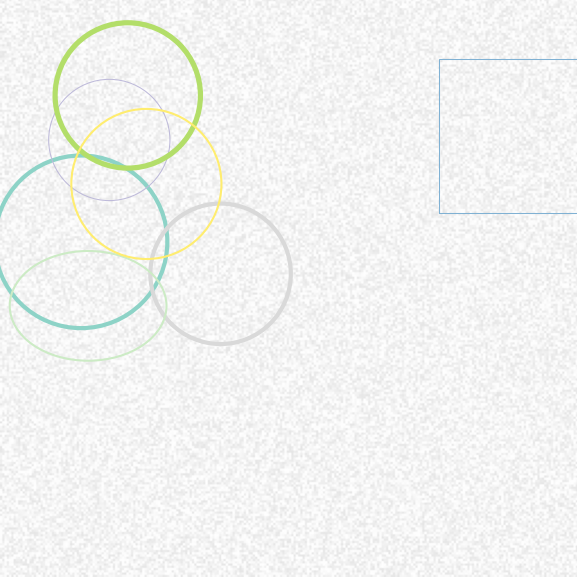[{"shape": "circle", "thickness": 2, "radius": 0.75, "center": [0.14, 0.58]}, {"shape": "circle", "thickness": 0.5, "radius": 0.52, "center": [0.189, 0.757]}, {"shape": "square", "thickness": 0.5, "radius": 0.66, "center": [0.893, 0.764]}, {"shape": "circle", "thickness": 2.5, "radius": 0.63, "center": [0.221, 0.834]}, {"shape": "circle", "thickness": 2, "radius": 0.61, "center": [0.382, 0.525]}, {"shape": "oval", "thickness": 1, "radius": 0.68, "center": [0.153, 0.47]}, {"shape": "circle", "thickness": 1, "radius": 0.65, "center": [0.253, 0.681]}]